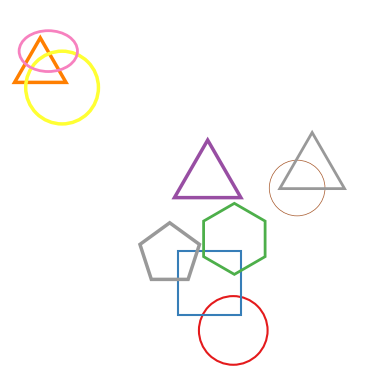[{"shape": "circle", "thickness": 1.5, "radius": 0.45, "center": [0.606, 0.142]}, {"shape": "square", "thickness": 1.5, "radius": 0.41, "center": [0.545, 0.265]}, {"shape": "hexagon", "thickness": 2, "radius": 0.46, "center": [0.609, 0.38]}, {"shape": "triangle", "thickness": 2.5, "radius": 0.5, "center": [0.539, 0.537]}, {"shape": "triangle", "thickness": 2.5, "radius": 0.39, "center": [0.105, 0.825]}, {"shape": "circle", "thickness": 2.5, "radius": 0.47, "center": [0.161, 0.773]}, {"shape": "circle", "thickness": 0.5, "radius": 0.36, "center": [0.772, 0.512]}, {"shape": "oval", "thickness": 2, "radius": 0.38, "center": [0.125, 0.867]}, {"shape": "triangle", "thickness": 2, "radius": 0.49, "center": [0.811, 0.559]}, {"shape": "pentagon", "thickness": 2.5, "radius": 0.41, "center": [0.441, 0.34]}]